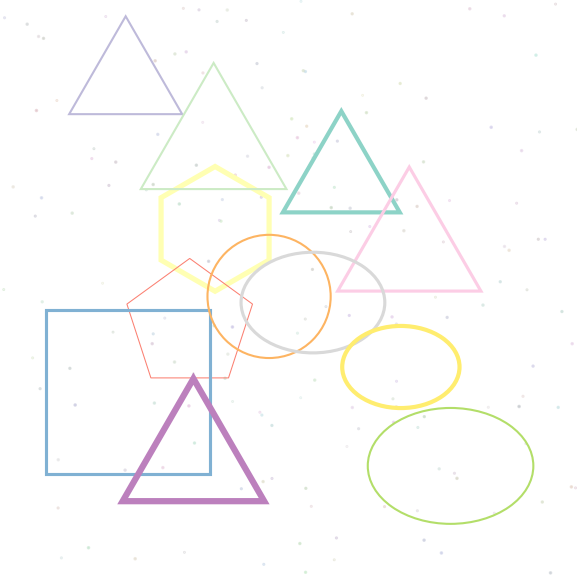[{"shape": "triangle", "thickness": 2, "radius": 0.58, "center": [0.591, 0.69]}, {"shape": "hexagon", "thickness": 2.5, "radius": 0.54, "center": [0.372, 0.603]}, {"shape": "triangle", "thickness": 1, "radius": 0.57, "center": [0.218, 0.858]}, {"shape": "pentagon", "thickness": 0.5, "radius": 0.57, "center": [0.328, 0.437]}, {"shape": "square", "thickness": 1.5, "radius": 0.71, "center": [0.221, 0.321]}, {"shape": "circle", "thickness": 1, "radius": 0.53, "center": [0.466, 0.486]}, {"shape": "oval", "thickness": 1, "radius": 0.72, "center": [0.78, 0.192]}, {"shape": "triangle", "thickness": 1.5, "radius": 0.72, "center": [0.709, 0.567]}, {"shape": "oval", "thickness": 1.5, "radius": 0.62, "center": [0.542, 0.475]}, {"shape": "triangle", "thickness": 3, "radius": 0.71, "center": [0.335, 0.202]}, {"shape": "triangle", "thickness": 1, "radius": 0.73, "center": [0.37, 0.745]}, {"shape": "oval", "thickness": 2, "radius": 0.51, "center": [0.694, 0.364]}]